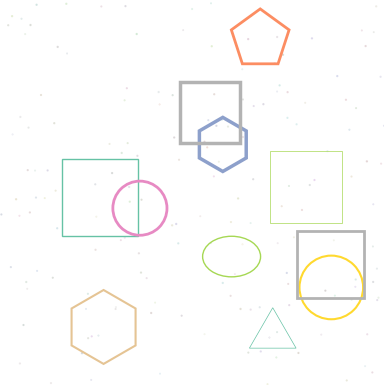[{"shape": "triangle", "thickness": 0.5, "radius": 0.35, "center": [0.708, 0.131]}, {"shape": "square", "thickness": 1, "radius": 0.49, "center": [0.261, 0.487]}, {"shape": "pentagon", "thickness": 2, "radius": 0.39, "center": [0.676, 0.898]}, {"shape": "hexagon", "thickness": 2.5, "radius": 0.35, "center": [0.579, 0.625]}, {"shape": "circle", "thickness": 2, "radius": 0.35, "center": [0.363, 0.459]}, {"shape": "oval", "thickness": 1, "radius": 0.38, "center": [0.602, 0.334]}, {"shape": "square", "thickness": 0.5, "radius": 0.47, "center": [0.795, 0.514]}, {"shape": "circle", "thickness": 1.5, "radius": 0.41, "center": [0.861, 0.253]}, {"shape": "hexagon", "thickness": 1.5, "radius": 0.48, "center": [0.269, 0.151]}, {"shape": "square", "thickness": 2, "radius": 0.44, "center": [0.857, 0.313]}, {"shape": "square", "thickness": 2.5, "radius": 0.39, "center": [0.545, 0.707]}]